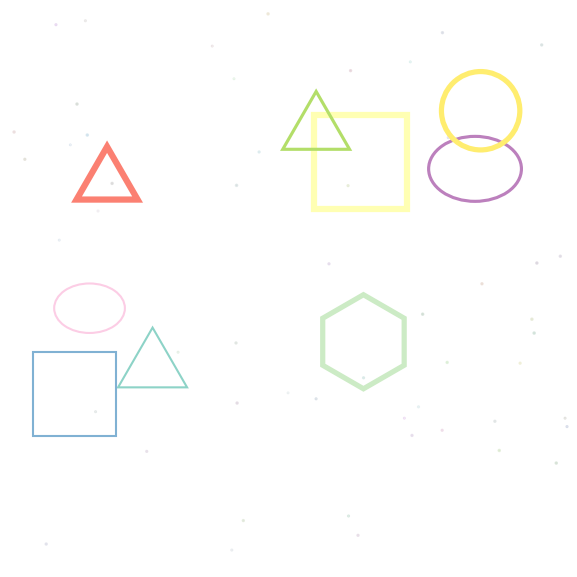[{"shape": "triangle", "thickness": 1, "radius": 0.34, "center": [0.264, 0.363]}, {"shape": "square", "thickness": 3, "radius": 0.4, "center": [0.624, 0.718]}, {"shape": "triangle", "thickness": 3, "radius": 0.31, "center": [0.185, 0.684]}, {"shape": "square", "thickness": 1, "radius": 0.36, "center": [0.129, 0.317]}, {"shape": "triangle", "thickness": 1.5, "radius": 0.33, "center": [0.547, 0.774]}, {"shape": "oval", "thickness": 1, "radius": 0.31, "center": [0.155, 0.465]}, {"shape": "oval", "thickness": 1.5, "radius": 0.4, "center": [0.823, 0.707]}, {"shape": "hexagon", "thickness": 2.5, "radius": 0.41, "center": [0.629, 0.407]}, {"shape": "circle", "thickness": 2.5, "radius": 0.34, "center": [0.832, 0.807]}]